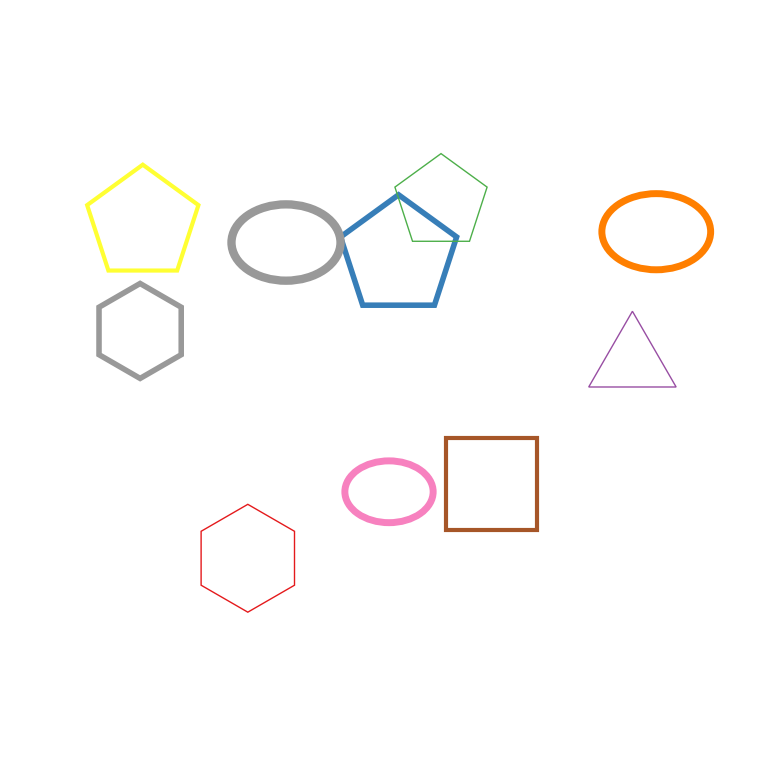[{"shape": "hexagon", "thickness": 0.5, "radius": 0.35, "center": [0.322, 0.275]}, {"shape": "pentagon", "thickness": 2, "radius": 0.4, "center": [0.518, 0.668]}, {"shape": "pentagon", "thickness": 0.5, "radius": 0.31, "center": [0.573, 0.738]}, {"shape": "triangle", "thickness": 0.5, "radius": 0.33, "center": [0.821, 0.53]}, {"shape": "oval", "thickness": 2.5, "radius": 0.35, "center": [0.852, 0.699]}, {"shape": "pentagon", "thickness": 1.5, "radius": 0.38, "center": [0.185, 0.71]}, {"shape": "square", "thickness": 1.5, "radius": 0.3, "center": [0.638, 0.372]}, {"shape": "oval", "thickness": 2.5, "radius": 0.29, "center": [0.505, 0.361]}, {"shape": "oval", "thickness": 3, "radius": 0.35, "center": [0.371, 0.685]}, {"shape": "hexagon", "thickness": 2, "radius": 0.31, "center": [0.182, 0.57]}]